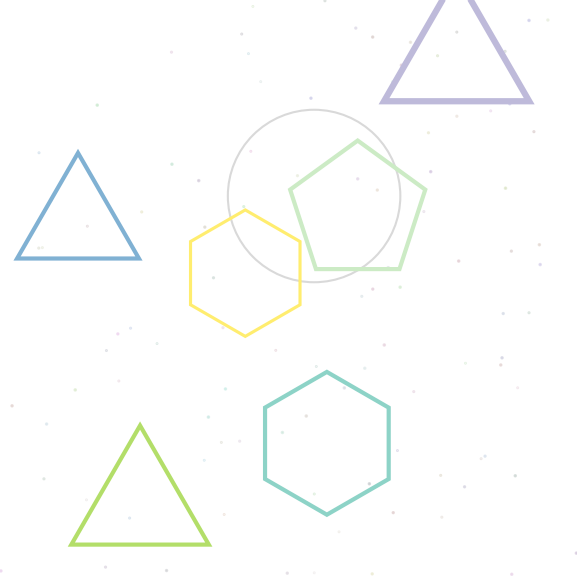[{"shape": "hexagon", "thickness": 2, "radius": 0.62, "center": [0.566, 0.231]}, {"shape": "triangle", "thickness": 3, "radius": 0.73, "center": [0.791, 0.896]}, {"shape": "triangle", "thickness": 2, "radius": 0.61, "center": [0.135, 0.612]}, {"shape": "triangle", "thickness": 2, "radius": 0.69, "center": [0.243, 0.125]}, {"shape": "circle", "thickness": 1, "radius": 0.75, "center": [0.544, 0.66]}, {"shape": "pentagon", "thickness": 2, "radius": 0.62, "center": [0.619, 0.633]}, {"shape": "hexagon", "thickness": 1.5, "radius": 0.55, "center": [0.425, 0.526]}]